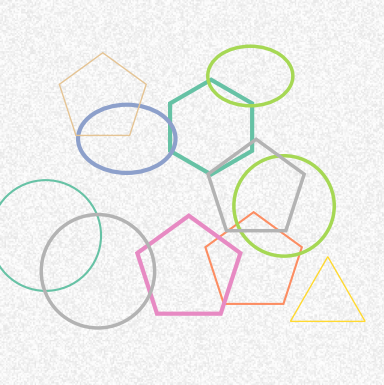[{"shape": "hexagon", "thickness": 3, "radius": 0.62, "center": [0.548, 0.67]}, {"shape": "circle", "thickness": 1.5, "radius": 0.72, "center": [0.119, 0.388]}, {"shape": "pentagon", "thickness": 1.5, "radius": 0.66, "center": [0.659, 0.317]}, {"shape": "oval", "thickness": 3, "radius": 0.63, "center": [0.329, 0.639]}, {"shape": "pentagon", "thickness": 3, "radius": 0.7, "center": [0.49, 0.299]}, {"shape": "circle", "thickness": 2.5, "radius": 0.65, "center": [0.738, 0.465]}, {"shape": "oval", "thickness": 2.5, "radius": 0.55, "center": [0.65, 0.803]}, {"shape": "triangle", "thickness": 1, "radius": 0.56, "center": [0.851, 0.221]}, {"shape": "pentagon", "thickness": 1, "radius": 0.59, "center": [0.267, 0.744]}, {"shape": "pentagon", "thickness": 2.5, "radius": 0.66, "center": [0.665, 0.507]}, {"shape": "circle", "thickness": 2.5, "radius": 0.74, "center": [0.254, 0.295]}]